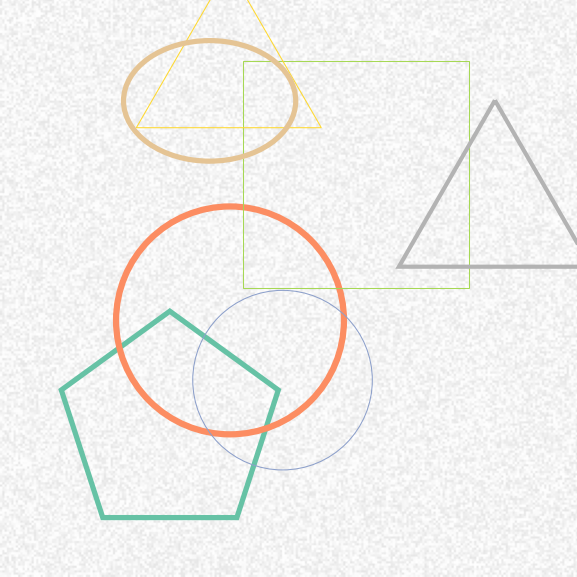[{"shape": "pentagon", "thickness": 2.5, "radius": 0.99, "center": [0.294, 0.263]}, {"shape": "circle", "thickness": 3, "radius": 0.99, "center": [0.398, 0.444]}, {"shape": "circle", "thickness": 0.5, "radius": 0.78, "center": [0.489, 0.341]}, {"shape": "square", "thickness": 0.5, "radius": 0.98, "center": [0.617, 0.697]}, {"shape": "triangle", "thickness": 0.5, "radius": 0.92, "center": [0.396, 0.87]}, {"shape": "oval", "thickness": 2.5, "radius": 0.75, "center": [0.363, 0.824]}, {"shape": "triangle", "thickness": 2, "radius": 0.96, "center": [0.857, 0.633]}]